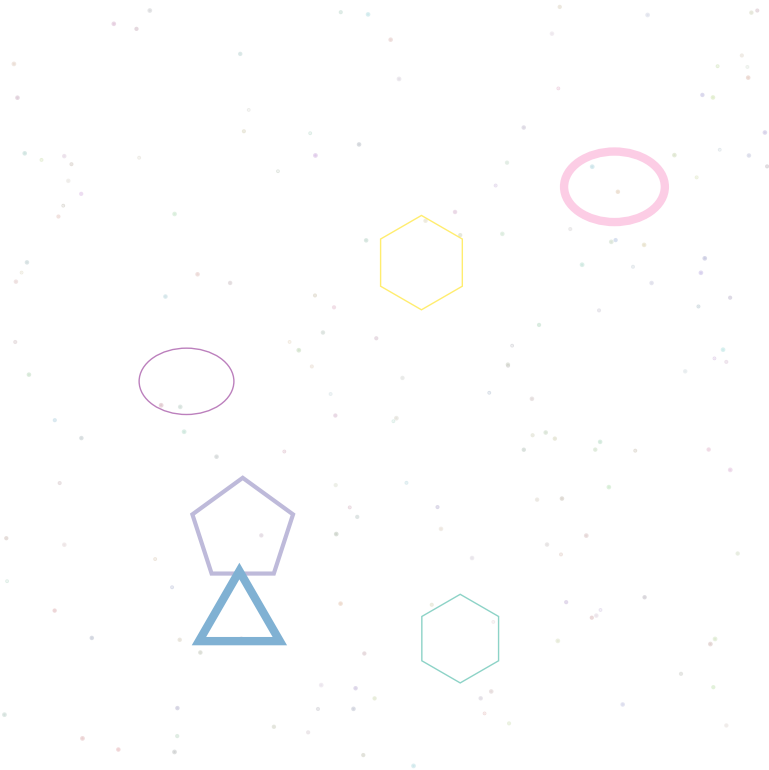[{"shape": "hexagon", "thickness": 0.5, "radius": 0.29, "center": [0.598, 0.171]}, {"shape": "pentagon", "thickness": 1.5, "radius": 0.34, "center": [0.315, 0.311]}, {"shape": "triangle", "thickness": 3, "radius": 0.3, "center": [0.311, 0.198]}, {"shape": "oval", "thickness": 3, "radius": 0.33, "center": [0.798, 0.757]}, {"shape": "oval", "thickness": 0.5, "radius": 0.31, "center": [0.242, 0.505]}, {"shape": "hexagon", "thickness": 0.5, "radius": 0.31, "center": [0.547, 0.659]}]